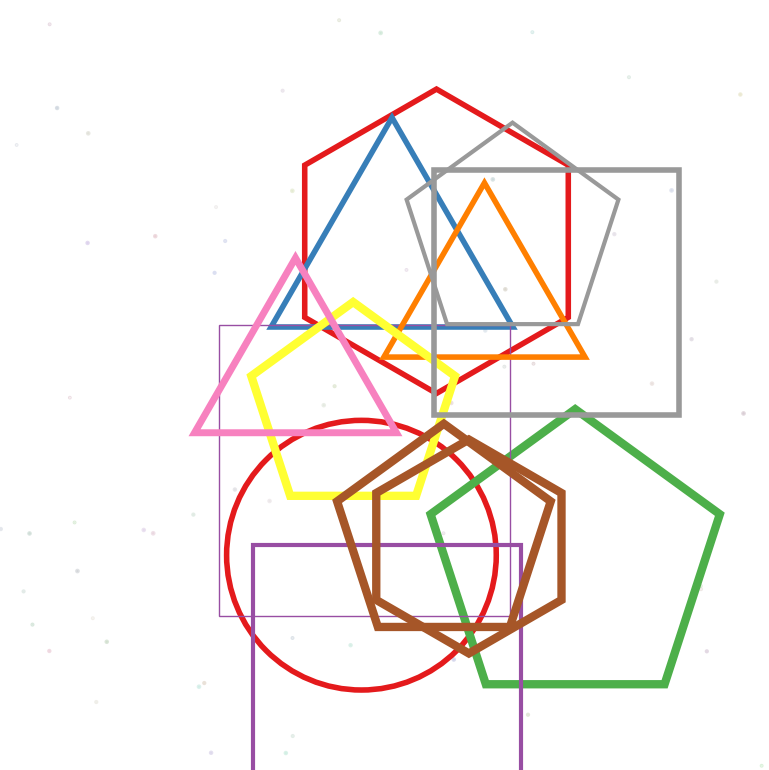[{"shape": "circle", "thickness": 2, "radius": 0.88, "center": [0.469, 0.279]}, {"shape": "hexagon", "thickness": 2, "radius": 0.99, "center": [0.567, 0.687]}, {"shape": "triangle", "thickness": 2, "radius": 0.91, "center": [0.509, 0.666]}, {"shape": "pentagon", "thickness": 3, "radius": 0.99, "center": [0.747, 0.271]}, {"shape": "square", "thickness": 0.5, "radius": 0.94, "center": [0.473, 0.389]}, {"shape": "square", "thickness": 1.5, "radius": 0.87, "center": [0.503, 0.118]}, {"shape": "triangle", "thickness": 2, "radius": 0.75, "center": [0.629, 0.612]}, {"shape": "pentagon", "thickness": 3, "radius": 0.7, "center": [0.459, 0.469]}, {"shape": "hexagon", "thickness": 3, "radius": 0.69, "center": [0.609, 0.29]}, {"shape": "pentagon", "thickness": 3, "radius": 0.73, "center": [0.576, 0.304]}, {"shape": "triangle", "thickness": 2.5, "radius": 0.76, "center": [0.384, 0.514]}, {"shape": "square", "thickness": 2, "radius": 0.8, "center": [0.723, 0.62]}, {"shape": "pentagon", "thickness": 1.5, "radius": 0.72, "center": [0.666, 0.696]}]